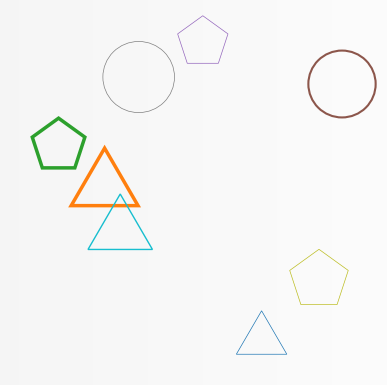[{"shape": "triangle", "thickness": 0.5, "radius": 0.38, "center": [0.675, 0.118]}, {"shape": "triangle", "thickness": 2.5, "radius": 0.5, "center": [0.27, 0.516]}, {"shape": "pentagon", "thickness": 2.5, "radius": 0.36, "center": [0.151, 0.622]}, {"shape": "pentagon", "thickness": 0.5, "radius": 0.34, "center": [0.523, 0.891]}, {"shape": "circle", "thickness": 1.5, "radius": 0.43, "center": [0.883, 0.782]}, {"shape": "circle", "thickness": 0.5, "radius": 0.46, "center": [0.358, 0.8]}, {"shape": "pentagon", "thickness": 0.5, "radius": 0.4, "center": [0.823, 0.273]}, {"shape": "triangle", "thickness": 1, "radius": 0.48, "center": [0.31, 0.4]}]